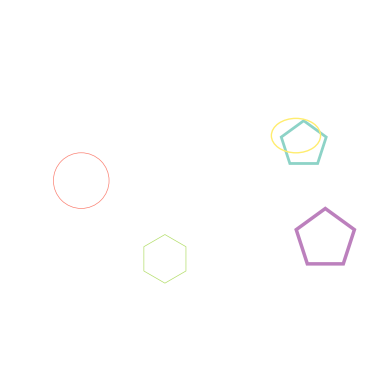[{"shape": "pentagon", "thickness": 2, "radius": 0.31, "center": [0.789, 0.625]}, {"shape": "circle", "thickness": 0.5, "radius": 0.36, "center": [0.211, 0.531]}, {"shape": "hexagon", "thickness": 0.5, "radius": 0.32, "center": [0.428, 0.328]}, {"shape": "pentagon", "thickness": 2.5, "radius": 0.4, "center": [0.845, 0.379]}, {"shape": "oval", "thickness": 1, "radius": 0.32, "center": [0.769, 0.648]}]